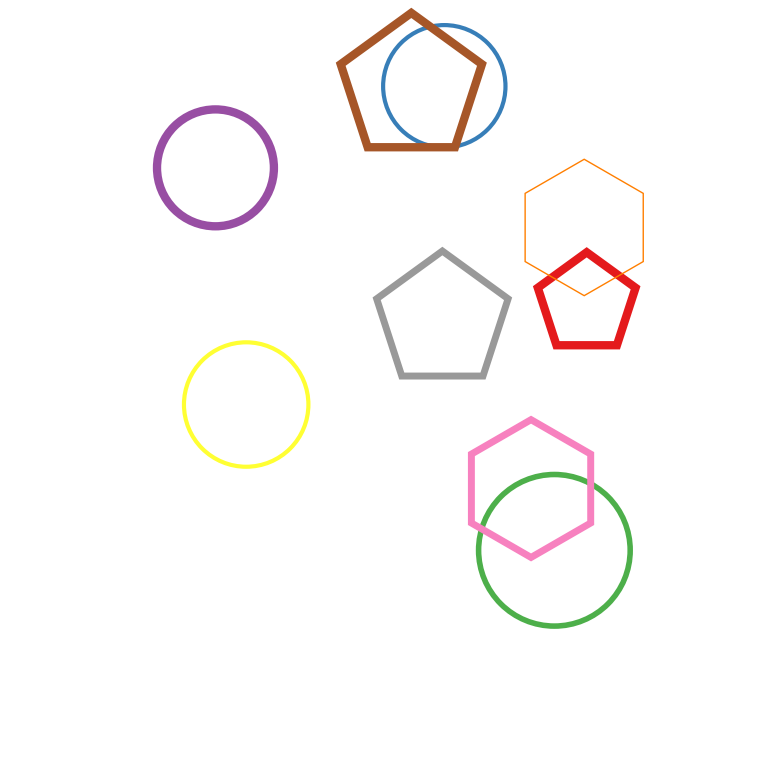[{"shape": "pentagon", "thickness": 3, "radius": 0.33, "center": [0.762, 0.606]}, {"shape": "circle", "thickness": 1.5, "radius": 0.4, "center": [0.577, 0.888]}, {"shape": "circle", "thickness": 2, "radius": 0.49, "center": [0.72, 0.285]}, {"shape": "circle", "thickness": 3, "radius": 0.38, "center": [0.28, 0.782]}, {"shape": "hexagon", "thickness": 0.5, "radius": 0.44, "center": [0.759, 0.705]}, {"shape": "circle", "thickness": 1.5, "radius": 0.4, "center": [0.32, 0.475]}, {"shape": "pentagon", "thickness": 3, "radius": 0.48, "center": [0.534, 0.887]}, {"shape": "hexagon", "thickness": 2.5, "radius": 0.45, "center": [0.69, 0.366]}, {"shape": "pentagon", "thickness": 2.5, "radius": 0.45, "center": [0.575, 0.584]}]